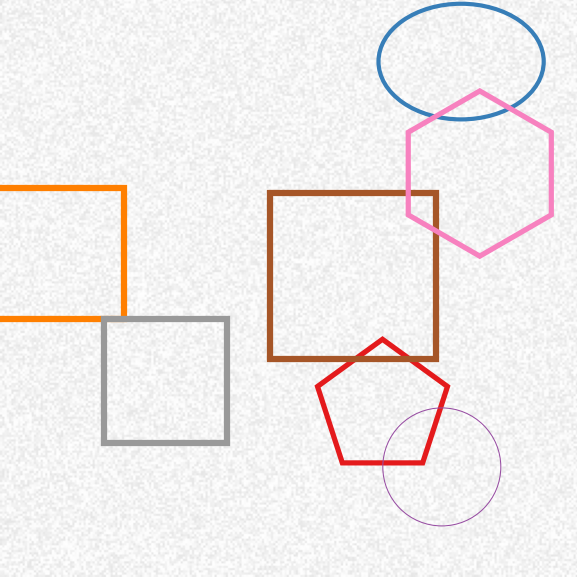[{"shape": "pentagon", "thickness": 2.5, "radius": 0.59, "center": [0.662, 0.293]}, {"shape": "oval", "thickness": 2, "radius": 0.72, "center": [0.798, 0.893]}, {"shape": "circle", "thickness": 0.5, "radius": 0.51, "center": [0.765, 0.191]}, {"shape": "square", "thickness": 3, "radius": 0.57, "center": [0.101, 0.56]}, {"shape": "square", "thickness": 3, "radius": 0.72, "center": [0.611, 0.521]}, {"shape": "hexagon", "thickness": 2.5, "radius": 0.72, "center": [0.831, 0.699]}, {"shape": "square", "thickness": 3, "radius": 0.53, "center": [0.286, 0.339]}]